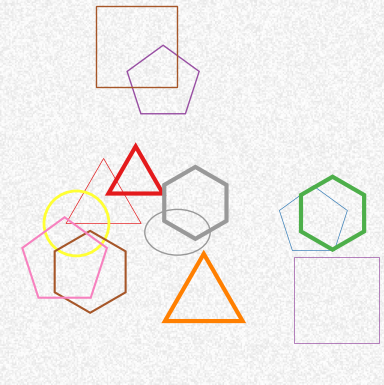[{"shape": "triangle", "thickness": 3, "radius": 0.41, "center": [0.352, 0.538]}, {"shape": "triangle", "thickness": 0.5, "radius": 0.56, "center": [0.269, 0.476]}, {"shape": "pentagon", "thickness": 0.5, "radius": 0.46, "center": [0.814, 0.425]}, {"shape": "hexagon", "thickness": 3, "radius": 0.47, "center": [0.864, 0.446]}, {"shape": "square", "thickness": 0.5, "radius": 0.56, "center": [0.874, 0.221]}, {"shape": "pentagon", "thickness": 1, "radius": 0.49, "center": [0.424, 0.784]}, {"shape": "triangle", "thickness": 3, "radius": 0.58, "center": [0.529, 0.224]}, {"shape": "circle", "thickness": 2, "radius": 0.42, "center": [0.199, 0.42]}, {"shape": "square", "thickness": 1, "radius": 0.53, "center": [0.353, 0.878]}, {"shape": "hexagon", "thickness": 1.5, "radius": 0.53, "center": [0.234, 0.294]}, {"shape": "pentagon", "thickness": 1.5, "radius": 0.58, "center": [0.168, 0.32]}, {"shape": "hexagon", "thickness": 3, "radius": 0.47, "center": [0.507, 0.473]}, {"shape": "oval", "thickness": 1, "radius": 0.42, "center": [0.461, 0.397]}]